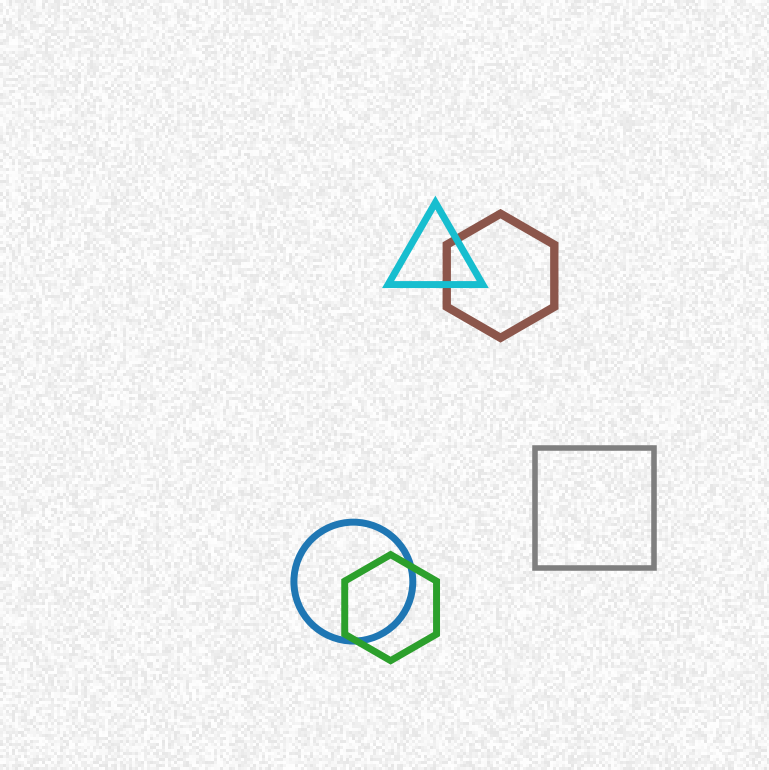[{"shape": "circle", "thickness": 2.5, "radius": 0.39, "center": [0.459, 0.245]}, {"shape": "hexagon", "thickness": 2.5, "radius": 0.34, "center": [0.507, 0.211]}, {"shape": "hexagon", "thickness": 3, "radius": 0.4, "center": [0.65, 0.642]}, {"shape": "square", "thickness": 2, "radius": 0.39, "center": [0.772, 0.34]}, {"shape": "triangle", "thickness": 2.5, "radius": 0.35, "center": [0.565, 0.666]}]